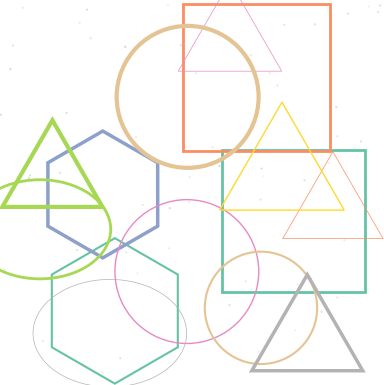[{"shape": "hexagon", "thickness": 1.5, "radius": 0.94, "center": [0.298, 0.192]}, {"shape": "square", "thickness": 2, "radius": 0.93, "center": [0.763, 0.426]}, {"shape": "square", "thickness": 2, "radius": 0.95, "center": [0.666, 0.799]}, {"shape": "triangle", "thickness": 0.5, "radius": 0.75, "center": [0.865, 0.455]}, {"shape": "hexagon", "thickness": 2.5, "radius": 0.82, "center": [0.267, 0.495]}, {"shape": "circle", "thickness": 1, "radius": 0.93, "center": [0.485, 0.295]}, {"shape": "triangle", "thickness": 0.5, "radius": 0.78, "center": [0.597, 0.893]}, {"shape": "triangle", "thickness": 3, "radius": 0.75, "center": [0.136, 0.538]}, {"shape": "oval", "thickness": 2, "radius": 0.92, "center": [0.104, 0.404]}, {"shape": "triangle", "thickness": 1, "radius": 0.93, "center": [0.732, 0.548]}, {"shape": "circle", "thickness": 1.5, "radius": 0.73, "center": [0.678, 0.2]}, {"shape": "circle", "thickness": 3, "radius": 0.92, "center": [0.487, 0.748]}, {"shape": "triangle", "thickness": 2.5, "radius": 0.83, "center": [0.798, 0.12]}, {"shape": "oval", "thickness": 0.5, "radius": 1.0, "center": [0.285, 0.135]}]